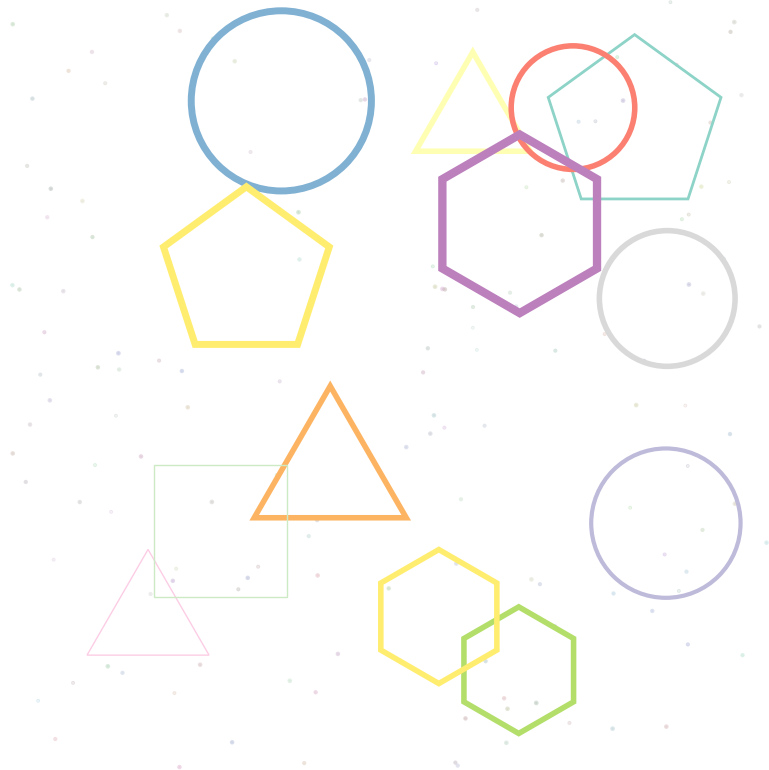[{"shape": "pentagon", "thickness": 1, "radius": 0.59, "center": [0.824, 0.837]}, {"shape": "triangle", "thickness": 2, "radius": 0.43, "center": [0.614, 0.846]}, {"shape": "circle", "thickness": 1.5, "radius": 0.48, "center": [0.865, 0.321]}, {"shape": "circle", "thickness": 2, "radius": 0.4, "center": [0.744, 0.86]}, {"shape": "circle", "thickness": 2.5, "radius": 0.58, "center": [0.365, 0.869]}, {"shape": "triangle", "thickness": 2, "radius": 0.57, "center": [0.429, 0.385]}, {"shape": "hexagon", "thickness": 2, "radius": 0.41, "center": [0.674, 0.13]}, {"shape": "triangle", "thickness": 0.5, "radius": 0.46, "center": [0.192, 0.195]}, {"shape": "circle", "thickness": 2, "radius": 0.44, "center": [0.867, 0.612]}, {"shape": "hexagon", "thickness": 3, "radius": 0.58, "center": [0.675, 0.709]}, {"shape": "square", "thickness": 0.5, "radius": 0.43, "center": [0.287, 0.31]}, {"shape": "pentagon", "thickness": 2.5, "radius": 0.57, "center": [0.32, 0.644]}, {"shape": "hexagon", "thickness": 2, "radius": 0.44, "center": [0.57, 0.199]}]